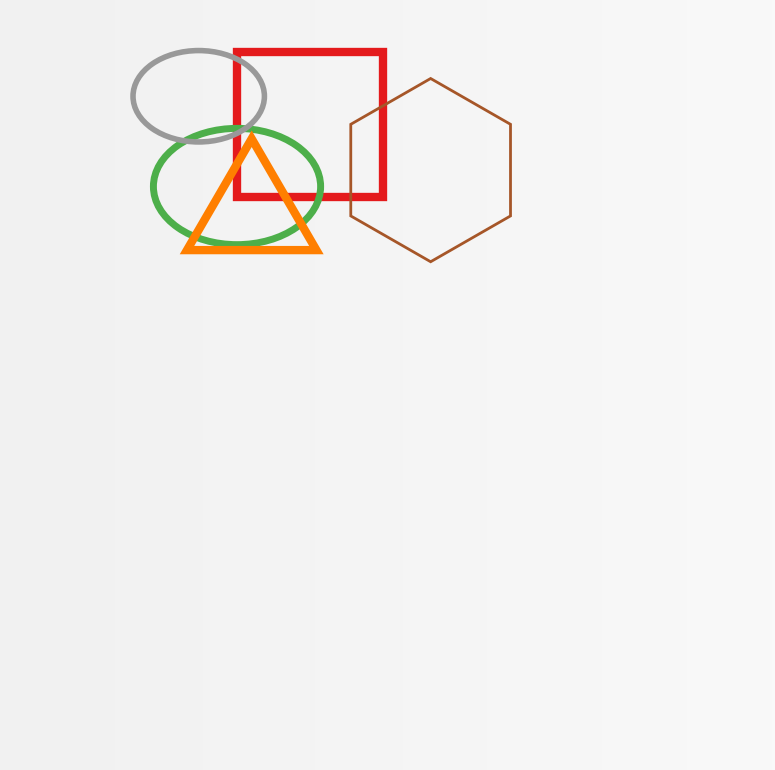[{"shape": "square", "thickness": 3, "radius": 0.47, "center": [0.4, 0.838]}, {"shape": "oval", "thickness": 2.5, "radius": 0.54, "center": [0.306, 0.758]}, {"shape": "triangle", "thickness": 3, "radius": 0.48, "center": [0.325, 0.723]}, {"shape": "hexagon", "thickness": 1, "radius": 0.59, "center": [0.556, 0.779]}, {"shape": "oval", "thickness": 2, "radius": 0.42, "center": [0.256, 0.875]}]